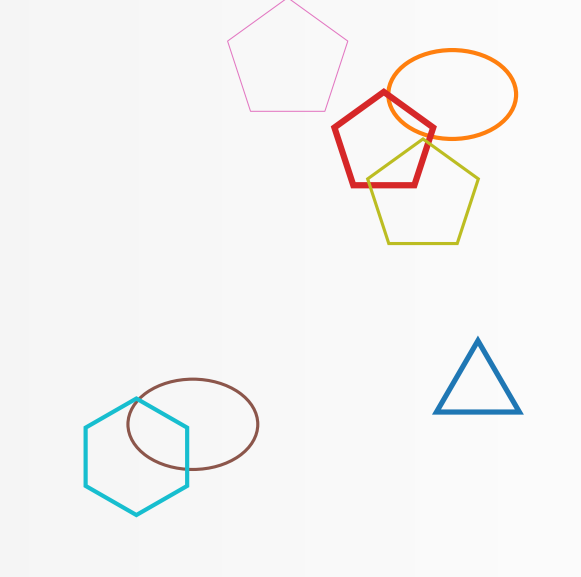[{"shape": "triangle", "thickness": 2.5, "radius": 0.41, "center": [0.822, 0.327]}, {"shape": "oval", "thickness": 2, "radius": 0.55, "center": [0.778, 0.835]}, {"shape": "pentagon", "thickness": 3, "radius": 0.45, "center": [0.66, 0.751]}, {"shape": "oval", "thickness": 1.5, "radius": 0.56, "center": [0.332, 0.264]}, {"shape": "pentagon", "thickness": 0.5, "radius": 0.54, "center": [0.495, 0.894]}, {"shape": "pentagon", "thickness": 1.5, "radius": 0.5, "center": [0.728, 0.658]}, {"shape": "hexagon", "thickness": 2, "radius": 0.5, "center": [0.235, 0.208]}]